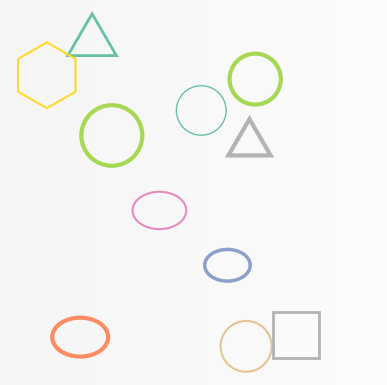[{"shape": "circle", "thickness": 1, "radius": 0.32, "center": [0.519, 0.713]}, {"shape": "triangle", "thickness": 2, "radius": 0.36, "center": [0.238, 0.892]}, {"shape": "oval", "thickness": 3, "radius": 0.36, "center": [0.207, 0.124]}, {"shape": "oval", "thickness": 2.5, "radius": 0.29, "center": [0.587, 0.311]}, {"shape": "oval", "thickness": 1.5, "radius": 0.35, "center": [0.411, 0.453]}, {"shape": "circle", "thickness": 3, "radius": 0.33, "center": [0.659, 0.794]}, {"shape": "circle", "thickness": 3, "radius": 0.39, "center": [0.289, 0.648]}, {"shape": "hexagon", "thickness": 1.5, "radius": 0.43, "center": [0.121, 0.804]}, {"shape": "circle", "thickness": 1.5, "radius": 0.33, "center": [0.635, 0.1]}, {"shape": "square", "thickness": 2, "radius": 0.29, "center": [0.764, 0.13]}, {"shape": "triangle", "thickness": 3, "radius": 0.31, "center": [0.644, 0.628]}]